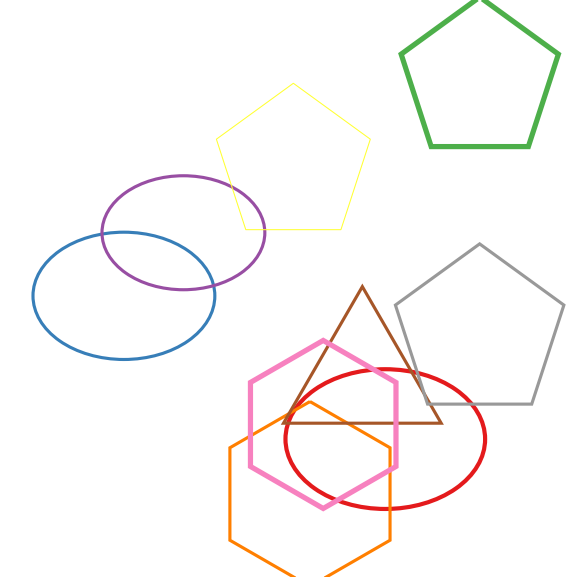[{"shape": "oval", "thickness": 2, "radius": 0.86, "center": [0.667, 0.239]}, {"shape": "oval", "thickness": 1.5, "radius": 0.79, "center": [0.215, 0.487]}, {"shape": "pentagon", "thickness": 2.5, "radius": 0.72, "center": [0.831, 0.861]}, {"shape": "oval", "thickness": 1.5, "radius": 0.7, "center": [0.318, 0.596]}, {"shape": "hexagon", "thickness": 1.5, "radius": 0.8, "center": [0.537, 0.144]}, {"shape": "pentagon", "thickness": 0.5, "radius": 0.7, "center": [0.508, 0.715]}, {"shape": "triangle", "thickness": 1.5, "radius": 0.79, "center": [0.627, 0.345]}, {"shape": "hexagon", "thickness": 2.5, "radius": 0.73, "center": [0.56, 0.264]}, {"shape": "pentagon", "thickness": 1.5, "radius": 0.77, "center": [0.831, 0.423]}]